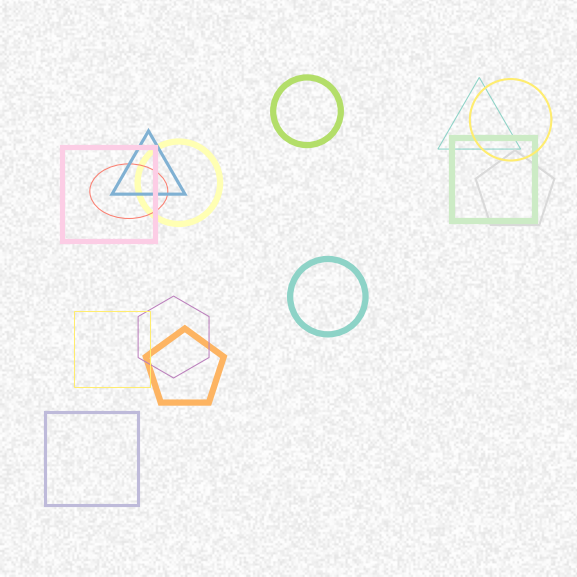[{"shape": "circle", "thickness": 3, "radius": 0.33, "center": [0.568, 0.485]}, {"shape": "triangle", "thickness": 0.5, "radius": 0.41, "center": [0.83, 0.782]}, {"shape": "circle", "thickness": 3, "radius": 0.36, "center": [0.31, 0.683]}, {"shape": "square", "thickness": 1.5, "radius": 0.4, "center": [0.159, 0.205]}, {"shape": "oval", "thickness": 0.5, "radius": 0.34, "center": [0.223, 0.668]}, {"shape": "triangle", "thickness": 1.5, "radius": 0.36, "center": [0.257, 0.699]}, {"shape": "pentagon", "thickness": 3, "radius": 0.35, "center": [0.32, 0.359]}, {"shape": "circle", "thickness": 3, "radius": 0.29, "center": [0.532, 0.806]}, {"shape": "square", "thickness": 2.5, "radius": 0.4, "center": [0.188, 0.663]}, {"shape": "pentagon", "thickness": 1, "radius": 0.36, "center": [0.892, 0.667]}, {"shape": "hexagon", "thickness": 0.5, "radius": 0.35, "center": [0.301, 0.416]}, {"shape": "square", "thickness": 3, "radius": 0.36, "center": [0.855, 0.688]}, {"shape": "circle", "thickness": 1, "radius": 0.35, "center": [0.884, 0.792]}, {"shape": "square", "thickness": 0.5, "radius": 0.33, "center": [0.194, 0.394]}]